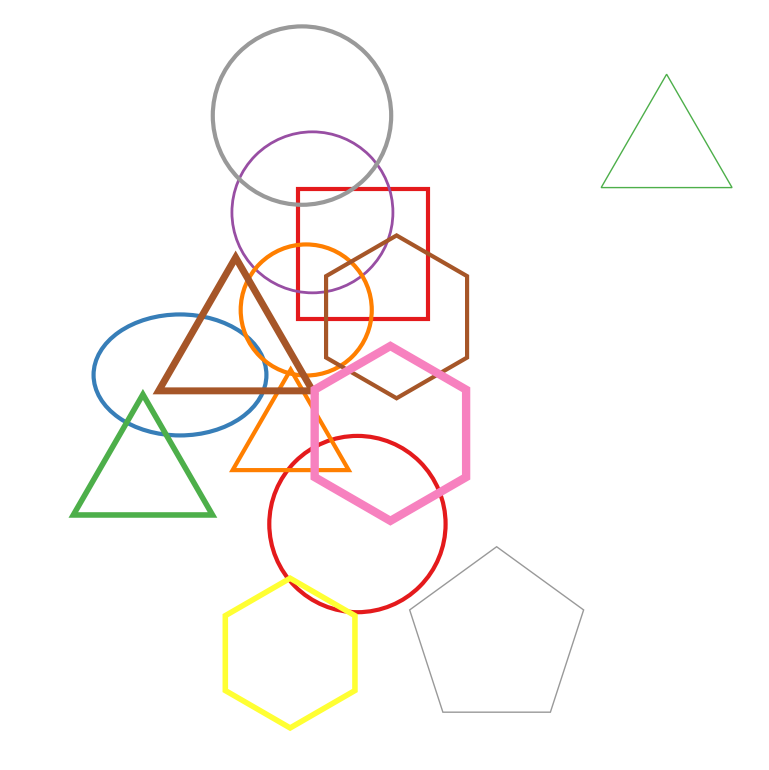[{"shape": "circle", "thickness": 1.5, "radius": 0.57, "center": [0.464, 0.319]}, {"shape": "square", "thickness": 1.5, "radius": 0.42, "center": [0.471, 0.67]}, {"shape": "oval", "thickness": 1.5, "radius": 0.56, "center": [0.234, 0.513]}, {"shape": "triangle", "thickness": 0.5, "radius": 0.49, "center": [0.866, 0.805]}, {"shape": "triangle", "thickness": 2, "radius": 0.52, "center": [0.186, 0.383]}, {"shape": "circle", "thickness": 1, "radius": 0.52, "center": [0.406, 0.724]}, {"shape": "triangle", "thickness": 1.5, "radius": 0.44, "center": [0.377, 0.433]}, {"shape": "circle", "thickness": 1.5, "radius": 0.43, "center": [0.398, 0.597]}, {"shape": "hexagon", "thickness": 2, "radius": 0.49, "center": [0.377, 0.152]}, {"shape": "hexagon", "thickness": 1.5, "radius": 0.53, "center": [0.515, 0.589]}, {"shape": "triangle", "thickness": 2.5, "radius": 0.58, "center": [0.306, 0.55]}, {"shape": "hexagon", "thickness": 3, "radius": 0.57, "center": [0.507, 0.437]}, {"shape": "pentagon", "thickness": 0.5, "radius": 0.59, "center": [0.645, 0.171]}, {"shape": "circle", "thickness": 1.5, "radius": 0.58, "center": [0.392, 0.85]}]